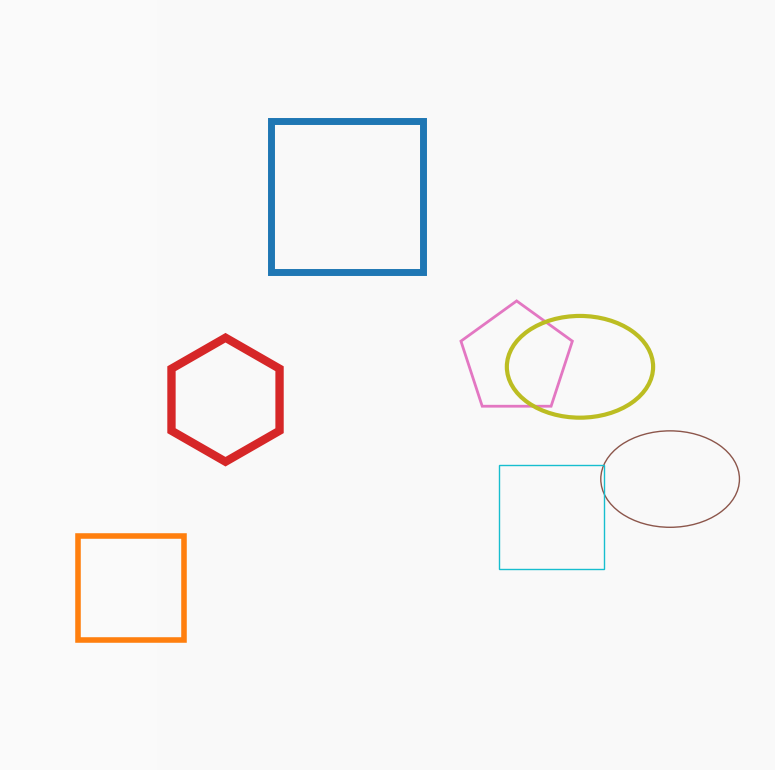[{"shape": "square", "thickness": 2.5, "radius": 0.49, "center": [0.448, 0.744]}, {"shape": "square", "thickness": 2, "radius": 0.34, "center": [0.169, 0.236]}, {"shape": "hexagon", "thickness": 3, "radius": 0.4, "center": [0.291, 0.481]}, {"shape": "oval", "thickness": 0.5, "radius": 0.45, "center": [0.865, 0.378]}, {"shape": "pentagon", "thickness": 1, "radius": 0.38, "center": [0.667, 0.534]}, {"shape": "oval", "thickness": 1.5, "radius": 0.47, "center": [0.748, 0.524]}, {"shape": "square", "thickness": 0.5, "radius": 0.34, "center": [0.712, 0.329]}]